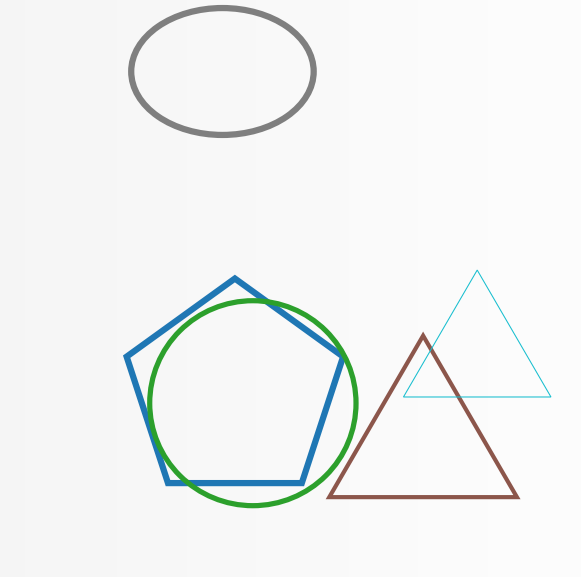[{"shape": "pentagon", "thickness": 3, "radius": 0.98, "center": [0.404, 0.321]}, {"shape": "circle", "thickness": 2.5, "radius": 0.89, "center": [0.435, 0.301]}, {"shape": "triangle", "thickness": 2, "radius": 0.93, "center": [0.728, 0.231]}, {"shape": "oval", "thickness": 3, "radius": 0.78, "center": [0.383, 0.875]}, {"shape": "triangle", "thickness": 0.5, "radius": 0.73, "center": [0.821, 0.385]}]